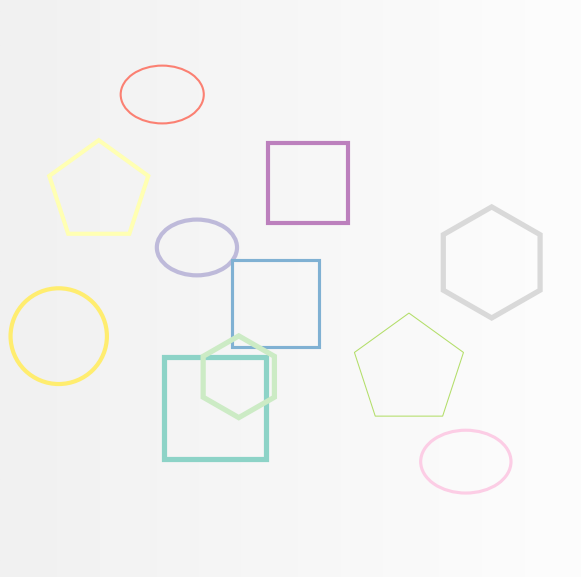[{"shape": "square", "thickness": 2.5, "radius": 0.44, "center": [0.37, 0.292]}, {"shape": "pentagon", "thickness": 2, "radius": 0.45, "center": [0.17, 0.667]}, {"shape": "oval", "thickness": 2, "radius": 0.34, "center": [0.339, 0.571]}, {"shape": "oval", "thickness": 1, "radius": 0.36, "center": [0.279, 0.835]}, {"shape": "square", "thickness": 1.5, "radius": 0.38, "center": [0.474, 0.474]}, {"shape": "pentagon", "thickness": 0.5, "radius": 0.49, "center": [0.704, 0.358]}, {"shape": "oval", "thickness": 1.5, "radius": 0.39, "center": [0.801, 0.2]}, {"shape": "hexagon", "thickness": 2.5, "radius": 0.48, "center": [0.846, 0.545]}, {"shape": "square", "thickness": 2, "radius": 0.35, "center": [0.53, 0.682]}, {"shape": "hexagon", "thickness": 2.5, "radius": 0.35, "center": [0.411, 0.347]}, {"shape": "circle", "thickness": 2, "radius": 0.41, "center": [0.101, 0.417]}]